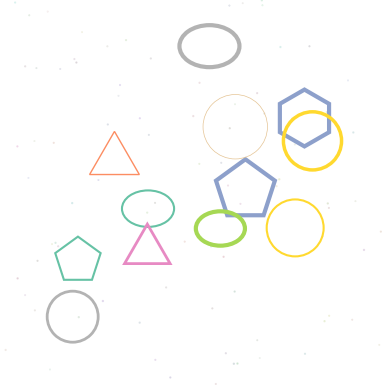[{"shape": "oval", "thickness": 1.5, "radius": 0.34, "center": [0.385, 0.458]}, {"shape": "pentagon", "thickness": 1.5, "radius": 0.31, "center": [0.202, 0.323]}, {"shape": "triangle", "thickness": 1, "radius": 0.37, "center": [0.297, 0.584]}, {"shape": "hexagon", "thickness": 3, "radius": 0.37, "center": [0.791, 0.693]}, {"shape": "pentagon", "thickness": 3, "radius": 0.4, "center": [0.637, 0.506]}, {"shape": "triangle", "thickness": 2, "radius": 0.34, "center": [0.383, 0.349]}, {"shape": "oval", "thickness": 3, "radius": 0.32, "center": [0.572, 0.407]}, {"shape": "circle", "thickness": 1.5, "radius": 0.37, "center": [0.767, 0.408]}, {"shape": "circle", "thickness": 2.5, "radius": 0.38, "center": [0.812, 0.634]}, {"shape": "circle", "thickness": 0.5, "radius": 0.42, "center": [0.611, 0.671]}, {"shape": "oval", "thickness": 3, "radius": 0.39, "center": [0.544, 0.88]}, {"shape": "circle", "thickness": 2, "radius": 0.33, "center": [0.189, 0.177]}]